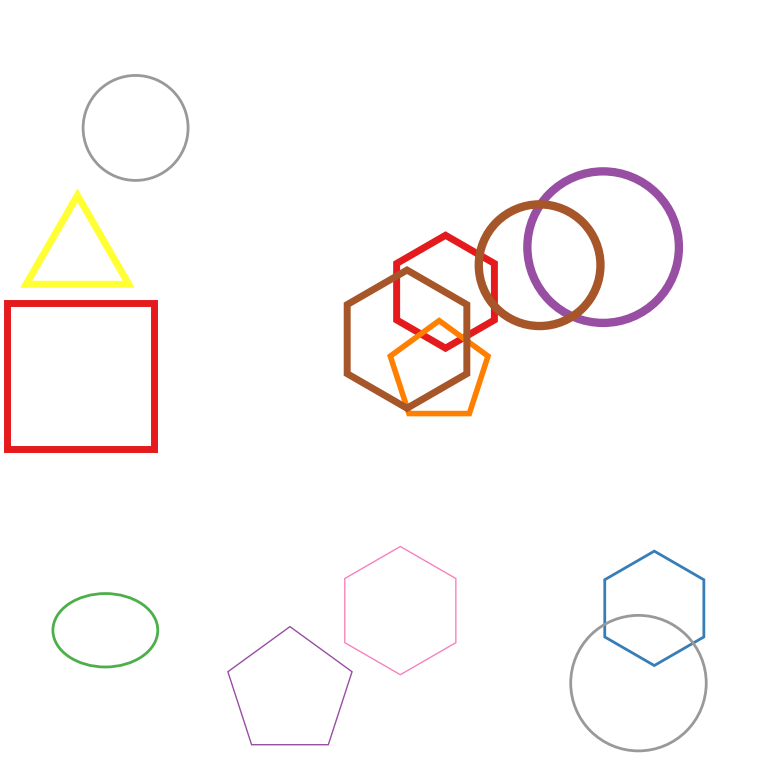[{"shape": "square", "thickness": 2.5, "radius": 0.48, "center": [0.105, 0.512]}, {"shape": "hexagon", "thickness": 2.5, "radius": 0.37, "center": [0.579, 0.621]}, {"shape": "hexagon", "thickness": 1, "radius": 0.37, "center": [0.85, 0.21]}, {"shape": "oval", "thickness": 1, "radius": 0.34, "center": [0.137, 0.181]}, {"shape": "pentagon", "thickness": 0.5, "radius": 0.42, "center": [0.377, 0.101]}, {"shape": "circle", "thickness": 3, "radius": 0.49, "center": [0.783, 0.679]}, {"shape": "pentagon", "thickness": 2, "radius": 0.33, "center": [0.57, 0.517]}, {"shape": "triangle", "thickness": 2.5, "radius": 0.38, "center": [0.101, 0.669]}, {"shape": "circle", "thickness": 3, "radius": 0.4, "center": [0.701, 0.656]}, {"shape": "hexagon", "thickness": 2.5, "radius": 0.45, "center": [0.529, 0.56]}, {"shape": "hexagon", "thickness": 0.5, "radius": 0.42, "center": [0.52, 0.207]}, {"shape": "circle", "thickness": 1, "radius": 0.34, "center": [0.176, 0.834]}, {"shape": "circle", "thickness": 1, "radius": 0.44, "center": [0.829, 0.113]}]